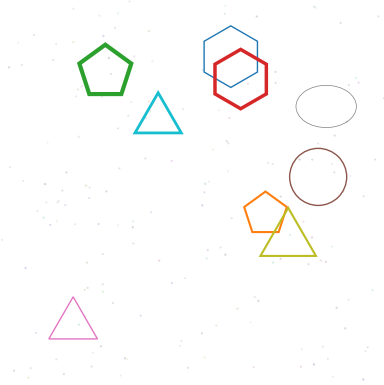[{"shape": "hexagon", "thickness": 1, "radius": 0.4, "center": [0.599, 0.853]}, {"shape": "pentagon", "thickness": 1.5, "radius": 0.29, "center": [0.69, 0.444]}, {"shape": "pentagon", "thickness": 3, "radius": 0.35, "center": [0.274, 0.813]}, {"shape": "hexagon", "thickness": 2.5, "radius": 0.39, "center": [0.625, 0.795]}, {"shape": "circle", "thickness": 1, "radius": 0.37, "center": [0.826, 0.54]}, {"shape": "triangle", "thickness": 1, "radius": 0.36, "center": [0.19, 0.156]}, {"shape": "oval", "thickness": 0.5, "radius": 0.39, "center": [0.847, 0.724]}, {"shape": "triangle", "thickness": 1.5, "radius": 0.42, "center": [0.749, 0.377]}, {"shape": "triangle", "thickness": 2, "radius": 0.35, "center": [0.411, 0.689]}]